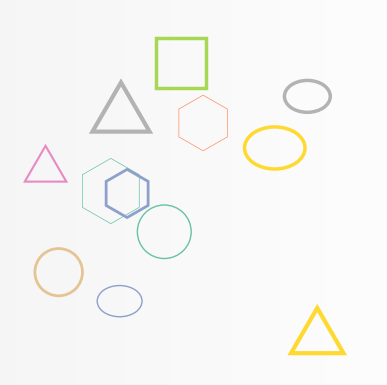[{"shape": "hexagon", "thickness": 0.5, "radius": 0.42, "center": [0.286, 0.504]}, {"shape": "circle", "thickness": 1, "radius": 0.35, "center": [0.424, 0.398]}, {"shape": "hexagon", "thickness": 0.5, "radius": 0.36, "center": [0.524, 0.681]}, {"shape": "hexagon", "thickness": 2, "radius": 0.31, "center": [0.328, 0.498]}, {"shape": "oval", "thickness": 1, "radius": 0.29, "center": [0.309, 0.218]}, {"shape": "triangle", "thickness": 1.5, "radius": 0.31, "center": [0.118, 0.559]}, {"shape": "square", "thickness": 2.5, "radius": 0.32, "center": [0.468, 0.835]}, {"shape": "triangle", "thickness": 3, "radius": 0.39, "center": [0.819, 0.122]}, {"shape": "oval", "thickness": 2.5, "radius": 0.39, "center": [0.709, 0.616]}, {"shape": "circle", "thickness": 2, "radius": 0.31, "center": [0.151, 0.293]}, {"shape": "triangle", "thickness": 3, "radius": 0.43, "center": [0.312, 0.701]}, {"shape": "oval", "thickness": 2.5, "radius": 0.3, "center": [0.793, 0.75]}]